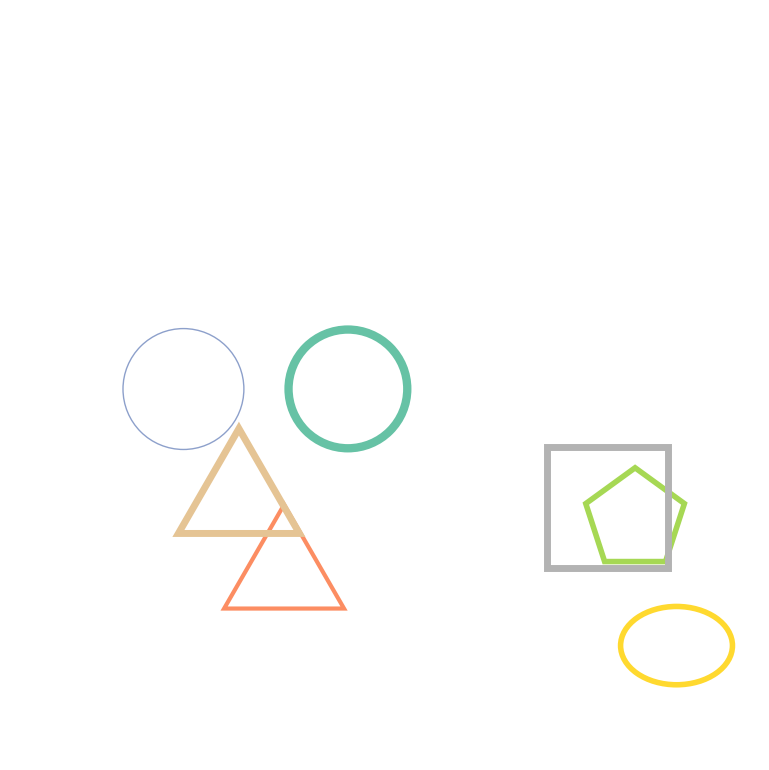[{"shape": "circle", "thickness": 3, "radius": 0.39, "center": [0.452, 0.495]}, {"shape": "triangle", "thickness": 1.5, "radius": 0.45, "center": [0.369, 0.255]}, {"shape": "circle", "thickness": 0.5, "radius": 0.39, "center": [0.238, 0.495]}, {"shape": "pentagon", "thickness": 2, "radius": 0.34, "center": [0.825, 0.325]}, {"shape": "oval", "thickness": 2, "radius": 0.36, "center": [0.879, 0.162]}, {"shape": "triangle", "thickness": 2.5, "radius": 0.45, "center": [0.31, 0.353]}, {"shape": "square", "thickness": 2.5, "radius": 0.39, "center": [0.789, 0.34]}]